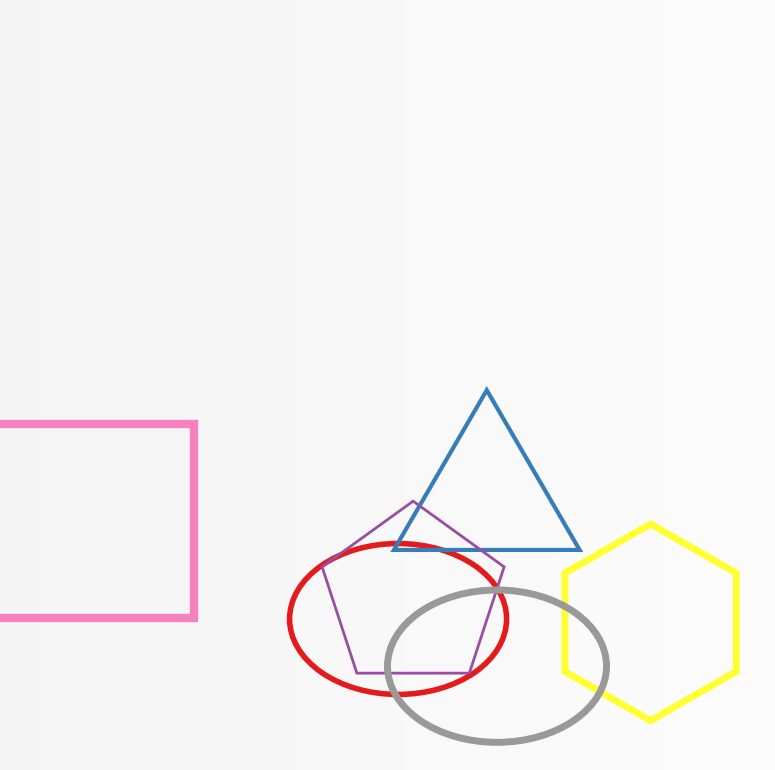[{"shape": "oval", "thickness": 2, "radius": 0.7, "center": [0.514, 0.196]}, {"shape": "triangle", "thickness": 1.5, "radius": 0.69, "center": [0.628, 0.355]}, {"shape": "pentagon", "thickness": 1, "radius": 0.62, "center": [0.533, 0.226]}, {"shape": "hexagon", "thickness": 2.5, "radius": 0.64, "center": [0.839, 0.192]}, {"shape": "square", "thickness": 3, "radius": 0.63, "center": [0.124, 0.324]}, {"shape": "oval", "thickness": 2.5, "radius": 0.71, "center": [0.641, 0.135]}]